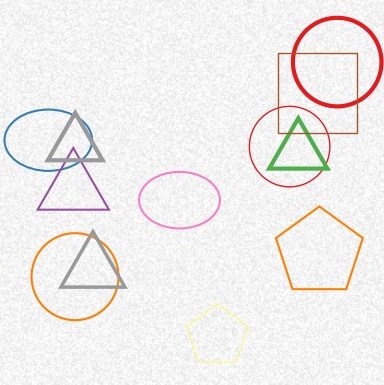[{"shape": "circle", "thickness": 1, "radius": 0.52, "center": [0.752, 0.619]}, {"shape": "circle", "thickness": 3, "radius": 0.58, "center": [0.876, 0.839]}, {"shape": "oval", "thickness": 1.5, "radius": 0.57, "center": [0.125, 0.636]}, {"shape": "triangle", "thickness": 3, "radius": 0.44, "center": [0.775, 0.606]}, {"shape": "triangle", "thickness": 1.5, "radius": 0.53, "center": [0.19, 0.509]}, {"shape": "pentagon", "thickness": 1.5, "radius": 0.59, "center": [0.83, 0.345]}, {"shape": "circle", "thickness": 1.5, "radius": 0.56, "center": [0.195, 0.281]}, {"shape": "pentagon", "thickness": 0.5, "radius": 0.42, "center": [0.565, 0.127]}, {"shape": "square", "thickness": 1, "radius": 0.51, "center": [0.824, 0.759]}, {"shape": "oval", "thickness": 1.5, "radius": 0.52, "center": [0.466, 0.48]}, {"shape": "triangle", "thickness": 2.5, "radius": 0.48, "center": [0.241, 0.302]}, {"shape": "triangle", "thickness": 3, "radius": 0.41, "center": [0.195, 0.625]}]